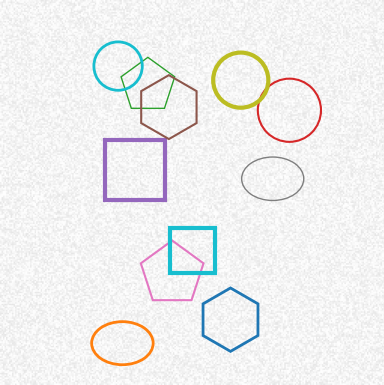[{"shape": "hexagon", "thickness": 2, "radius": 0.41, "center": [0.599, 0.17]}, {"shape": "oval", "thickness": 2, "radius": 0.4, "center": [0.318, 0.109]}, {"shape": "pentagon", "thickness": 1, "radius": 0.37, "center": [0.384, 0.778]}, {"shape": "circle", "thickness": 1.5, "radius": 0.41, "center": [0.752, 0.714]}, {"shape": "square", "thickness": 3, "radius": 0.39, "center": [0.35, 0.559]}, {"shape": "hexagon", "thickness": 1.5, "radius": 0.42, "center": [0.439, 0.722]}, {"shape": "pentagon", "thickness": 1.5, "radius": 0.43, "center": [0.447, 0.29]}, {"shape": "oval", "thickness": 1, "radius": 0.4, "center": [0.708, 0.536]}, {"shape": "circle", "thickness": 3, "radius": 0.36, "center": [0.625, 0.792]}, {"shape": "circle", "thickness": 2, "radius": 0.31, "center": [0.307, 0.828]}, {"shape": "square", "thickness": 3, "radius": 0.29, "center": [0.5, 0.35]}]